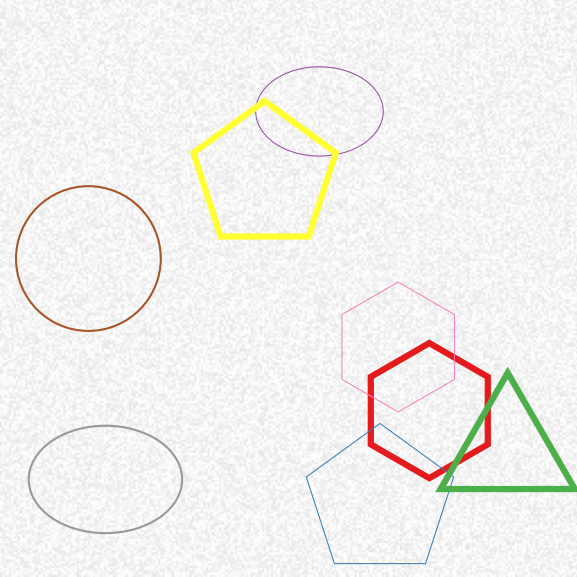[{"shape": "hexagon", "thickness": 3, "radius": 0.58, "center": [0.743, 0.288]}, {"shape": "pentagon", "thickness": 0.5, "radius": 0.67, "center": [0.658, 0.132]}, {"shape": "triangle", "thickness": 3, "radius": 0.67, "center": [0.879, 0.219]}, {"shape": "oval", "thickness": 0.5, "radius": 0.55, "center": [0.553, 0.806]}, {"shape": "pentagon", "thickness": 3, "radius": 0.65, "center": [0.458, 0.694]}, {"shape": "circle", "thickness": 1, "radius": 0.63, "center": [0.153, 0.551]}, {"shape": "hexagon", "thickness": 0.5, "radius": 0.56, "center": [0.69, 0.398]}, {"shape": "oval", "thickness": 1, "radius": 0.66, "center": [0.183, 0.169]}]